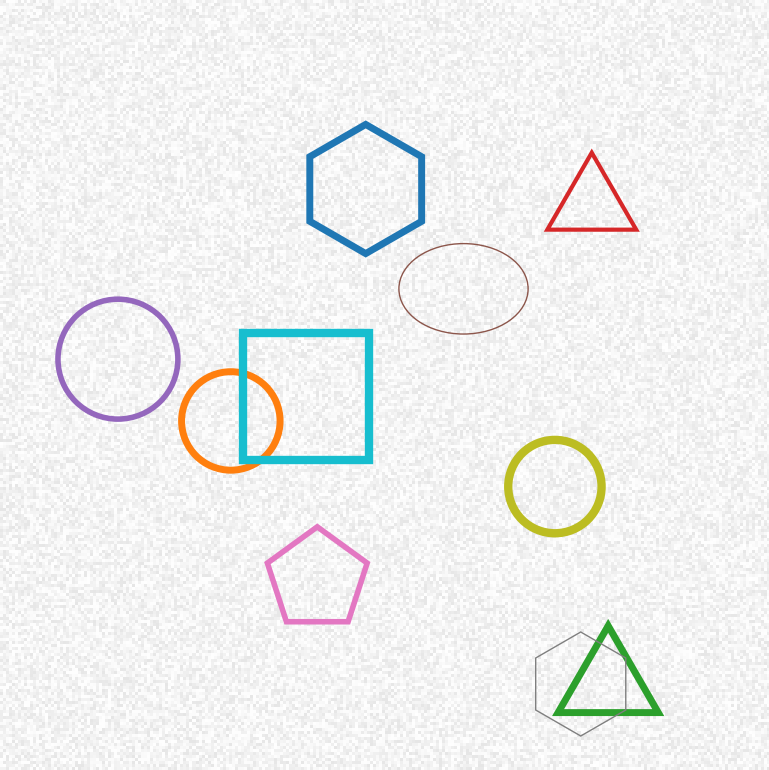[{"shape": "hexagon", "thickness": 2.5, "radius": 0.42, "center": [0.475, 0.755]}, {"shape": "circle", "thickness": 2.5, "radius": 0.32, "center": [0.3, 0.453]}, {"shape": "triangle", "thickness": 2.5, "radius": 0.38, "center": [0.79, 0.112]}, {"shape": "triangle", "thickness": 1.5, "radius": 0.33, "center": [0.769, 0.735]}, {"shape": "circle", "thickness": 2, "radius": 0.39, "center": [0.153, 0.534]}, {"shape": "oval", "thickness": 0.5, "radius": 0.42, "center": [0.602, 0.625]}, {"shape": "pentagon", "thickness": 2, "radius": 0.34, "center": [0.412, 0.248]}, {"shape": "hexagon", "thickness": 0.5, "radius": 0.34, "center": [0.754, 0.112]}, {"shape": "circle", "thickness": 3, "radius": 0.3, "center": [0.721, 0.368]}, {"shape": "square", "thickness": 3, "radius": 0.41, "center": [0.398, 0.485]}]